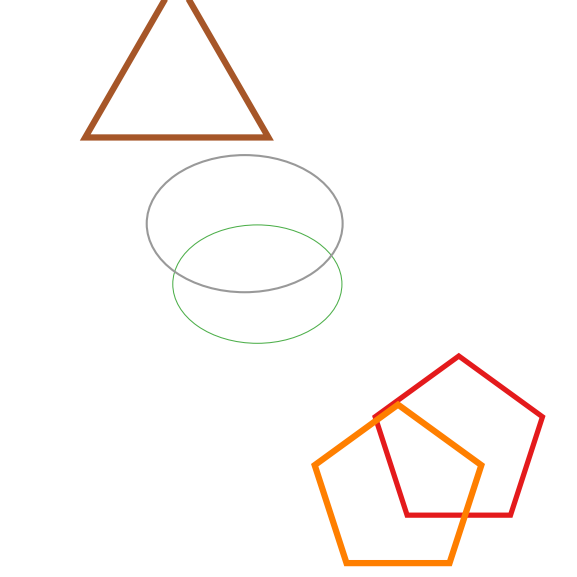[{"shape": "pentagon", "thickness": 2.5, "radius": 0.76, "center": [0.794, 0.23]}, {"shape": "oval", "thickness": 0.5, "radius": 0.73, "center": [0.446, 0.507]}, {"shape": "pentagon", "thickness": 3, "radius": 0.76, "center": [0.689, 0.147]}, {"shape": "triangle", "thickness": 3, "radius": 0.92, "center": [0.306, 0.853]}, {"shape": "oval", "thickness": 1, "radius": 0.85, "center": [0.424, 0.612]}]